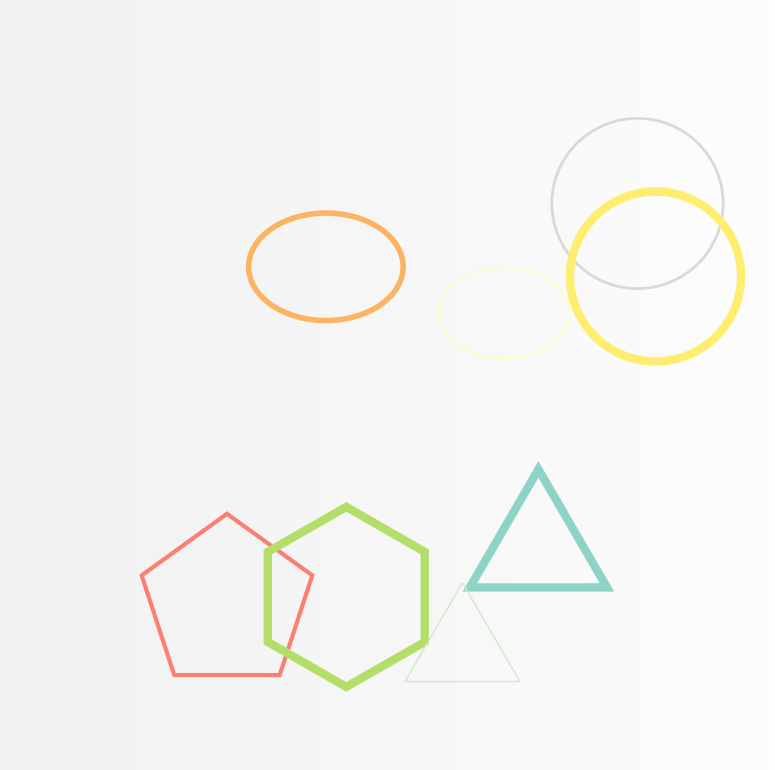[{"shape": "triangle", "thickness": 3, "radius": 0.51, "center": [0.695, 0.288]}, {"shape": "oval", "thickness": 0.5, "radius": 0.42, "center": [0.65, 0.594]}, {"shape": "pentagon", "thickness": 1.5, "radius": 0.58, "center": [0.293, 0.217]}, {"shape": "oval", "thickness": 2, "radius": 0.5, "center": [0.421, 0.654]}, {"shape": "hexagon", "thickness": 3, "radius": 0.58, "center": [0.447, 0.225]}, {"shape": "circle", "thickness": 1, "radius": 0.55, "center": [0.823, 0.736]}, {"shape": "triangle", "thickness": 0.5, "radius": 0.43, "center": [0.597, 0.158]}, {"shape": "circle", "thickness": 3, "radius": 0.55, "center": [0.846, 0.641]}]